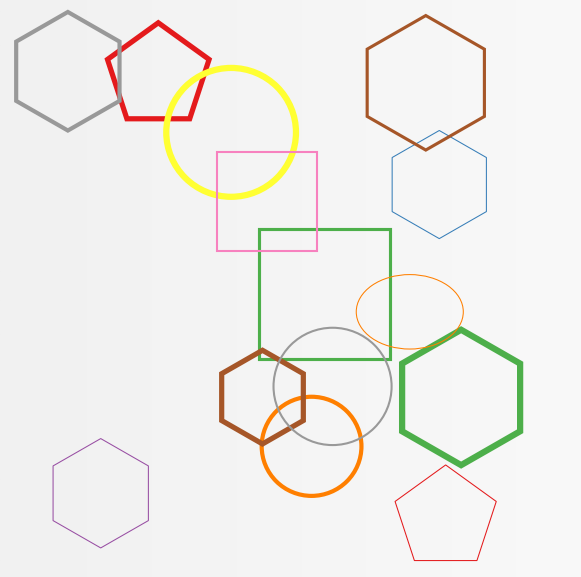[{"shape": "pentagon", "thickness": 2.5, "radius": 0.46, "center": [0.272, 0.868]}, {"shape": "pentagon", "thickness": 0.5, "radius": 0.46, "center": [0.767, 0.103]}, {"shape": "hexagon", "thickness": 0.5, "radius": 0.47, "center": [0.756, 0.68]}, {"shape": "square", "thickness": 1.5, "radius": 0.56, "center": [0.558, 0.49]}, {"shape": "hexagon", "thickness": 3, "radius": 0.59, "center": [0.793, 0.311]}, {"shape": "hexagon", "thickness": 0.5, "radius": 0.47, "center": [0.173, 0.145]}, {"shape": "oval", "thickness": 0.5, "radius": 0.46, "center": [0.705, 0.459]}, {"shape": "circle", "thickness": 2, "radius": 0.43, "center": [0.536, 0.226]}, {"shape": "circle", "thickness": 3, "radius": 0.56, "center": [0.398, 0.77]}, {"shape": "hexagon", "thickness": 1.5, "radius": 0.58, "center": [0.733, 0.856]}, {"shape": "hexagon", "thickness": 2.5, "radius": 0.41, "center": [0.452, 0.311]}, {"shape": "square", "thickness": 1, "radius": 0.43, "center": [0.459, 0.651]}, {"shape": "hexagon", "thickness": 2, "radius": 0.51, "center": [0.117, 0.876]}, {"shape": "circle", "thickness": 1, "radius": 0.51, "center": [0.572, 0.33]}]